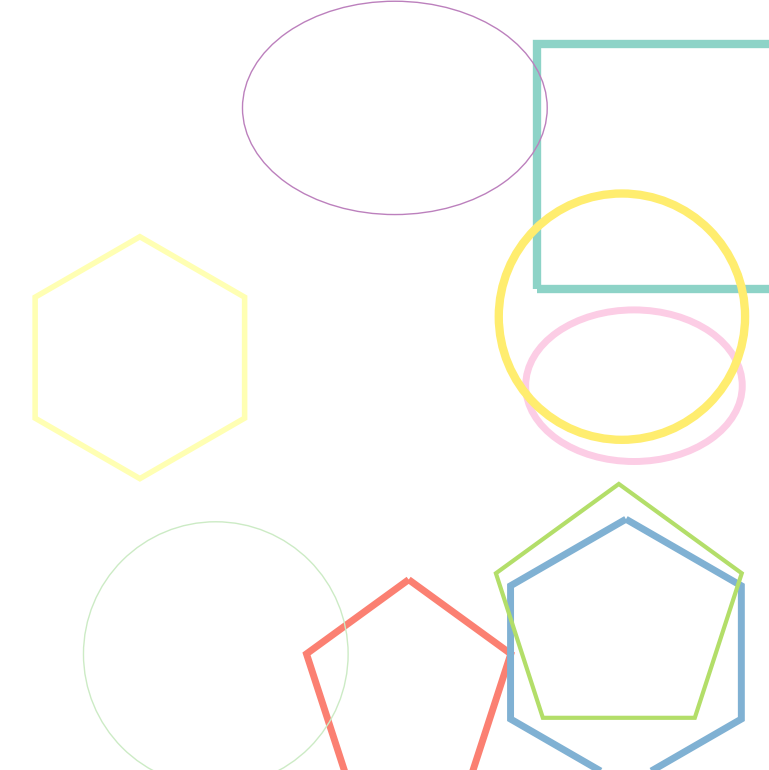[{"shape": "square", "thickness": 3, "radius": 0.8, "center": [0.856, 0.784]}, {"shape": "hexagon", "thickness": 2, "radius": 0.79, "center": [0.182, 0.535]}, {"shape": "pentagon", "thickness": 2.5, "radius": 0.7, "center": [0.531, 0.108]}, {"shape": "hexagon", "thickness": 2.5, "radius": 0.87, "center": [0.813, 0.153]}, {"shape": "pentagon", "thickness": 1.5, "radius": 0.84, "center": [0.804, 0.204]}, {"shape": "oval", "thickness": 2.5, "radius": 0.7, "center": [0.823, 0.499]}, {"shape": "oval", "thickness": 0.5, "radius": 0.99, "center": [0.513, 0.86]}, {"shape": "circle", "thickness": 0.5, "radius": 0.86, "center": [0.28, 0.151]}, {"shape": "circle", "thickness": 3, "radius": 0.8, "center": [0.808, 0.589]}]